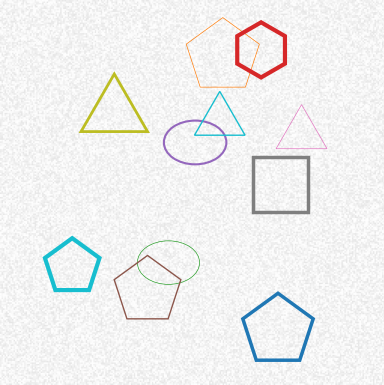[{"shape": "pentagon", "thickness": 2.5, "radius": 0.48, "center": [0.722, 0.142]}, {"shape": "pentagon", "thickness": 0.5, "radius": 0.5, "center": [0.579, 0.854]}, {"shape": "oval", "thickness": 0.5, "radius": 0.4, "center": [0.438, 0.318]}, {"shape": "hexagon", "thickness": 3, "radius": 0.36, "center": [0.678, 0.87]}, {"shape": "oval", "thickness": 1.5, "radius": 0.41, "center": [0.507, 0.63]}, {"shape": "pentagon", "thickness": 1, "radius": 0.45, "center": [0.383, 0.245]}, {"shape": "triangle", "thickness": 0.5, "radius": 0.38, "center": [0.783, 0.652]}, {"shape": "square", "thickness": 2.5, "radius": 0.36, "center": [0.728, 0.52]}, {"shape": "triangle", "thickness": 2, "radius": 0.5, "center": [0.297, 0.708]}, {"shape": "triangle", "thickness": 1, "radius": 0.38, "center": [0.571, 0.687]}, {"shape": "pentagon", "thickness": 3, "radius": 0.37, "center": [0.188, 0.307]}]